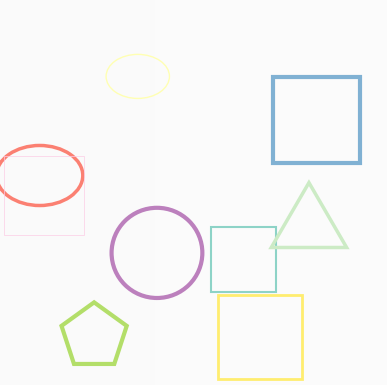[{"shape": "square", "thickness": 1.5, "radius": 0.42, "center": [0.629, 0.325]}, {"shape": "oval", "thickness": 1, "radius": 0.41, "center": [0.356, 0.802]}, {"shape": "oval", "thickness": 2.5, "radius": 0.56, "center": [0.102, 0.544]}, {"shape": "square", "thickness": 3, "radius": 0.56, "center": [0.817, 0.688]}, {"shape": "pentagon", "thickness": 3, "radius": 0.44, "center": [0.243, 0.126]}, {"shape": "square", "thickness": 0.5, "radius": 0.51, "center": [0.114, 0.492]}, {"shape": "circle", "thickness": 3, "radius": 0.59, "center": [0.405, 0.343]}, {"shape": "triangle", "thickness": 2.5, "radius": 0.56, "center": [0.797, 0.413]}, {"shape": "square", "thickness": 2, "radius": 0.54, "center": [0.671, 0.125]}]